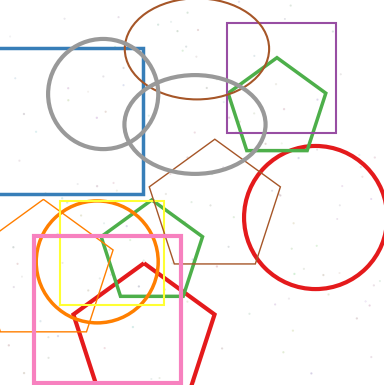[{"shape": "pentagon", "thickness": 3, "radius": 0.96, "center": [0.374, 0.124]}, {"shape": "circle", "thickness": 3, "radius": 0.93, "center": [0.82, 0.435]}, {"shape": "square", "thickness": 2.5, "radius": 0.95, "center": [0.18, 0.685]}, {"shape": "pentagon", "thickness": 2.5, "radius": 0.67, "center": [0.719, 0.717]}, {"shape": "pentagon", "thickness": 2.5, "radius": 0.69, "center": [0.394, 0.342]}, {"shape": "square", "thickness": 1.5, "radius": 0.71, "center": [0.731, 0.798]}, {"shape": "circle", "thickness": 2.5, "radius": 0.79, "center": [0.252, 0.32]}, {"shape": "pentagon", "thickness": 1, "radius": 0.95, "center": [0.113, 0.292]}, {"shape": "square", "thickness": 1.5, "radius": 0.67, "center": [0.29, 0.343]}, {"shape": "oval", "thickness": 1.5, "radius": 0.94, "center": [0.512, 0.873]}, {"shape": "pentagon", "thickness": 1, "radius": 0.9, "center": [0.558, 0.459]}, {"shape": "square", "thickness": 3, "radius": 0.95, "center": [0.278, 0.196]}, {"shape": "circle", "thickness": 3, "radius": 0.72, "center": [0.268, 0.756]}, {"shape": "oval", "thickness": 3, "radius": 0.92, "center": [0.506, 0.677]}]